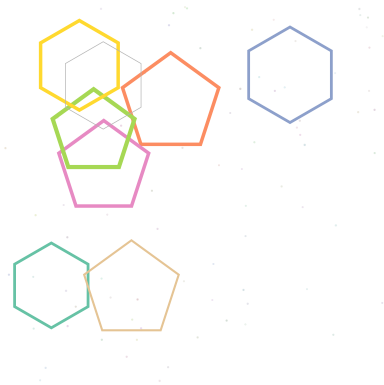[{"shape": "hexagon", "thickness": 2, "radius": 0.55, "center": [0.133, 0.259]}, {"shape": "pentagon", "thickness": 2.5, "radius": 0.66, "center": [0.443, 0.732]}, {"shape": "hexagon", "thickness": 2, "radius": 0.62, "center": [0.753, 0.806]}, {"shape": "pentagon", "thickness": 2.5, "radius": 0.61, "center": [0.27, 0.564]}, {"shape": "pentagon", "thickness": 3, "radius": 0.56, "center": [0.243, 0.657]}, {"shape": "hexagon", "thickness": 2.5, "radius": 0.58, "center": [0.206, 0.83]}, {"shape": "pentagon", "thickness": 1.5, "radius": 0.65, "center": [0.341, 0.247]}, {"shape": "hexagon", "thickness": 0.5, "radius": 0.57, "center": [0.268, 0.778]}]